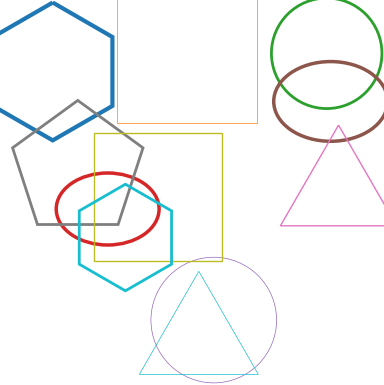[{"shape": "hexagon", "thickness": 3, "radius": 0.9, "center": [0.137, 0.814]}, {"shape": "square", "thickness": 0.5, "radius": 0.91, "center": [0.487, 0.862]}, {"shape": "circle", "thickness": 2, "radius": 0.72, "center": [0.849, 0.862]}, {"shape": "oval", "thickness": 2.5, "radius": 0.67, "center": [0.28, 0.457]}, {"shape": "circle", "thickness": 0.5, "radius": 0.82, "center": [0.555, 0.169]}, {"shape": "oval", "thickness": 2.5, "radius": 0.74, "center": [0.859, 0.737]}, {"shape": "triangle", "thickness": 1, "radius": 0.87, "center": [0.879, 0.501]}, {"shape": "pentagon", "thickness": 2, "radius": 0.89, "center": [0.202, 0.561]}, {"shape": "square", "thickness": 1, "radius": 0.83, "center": [0.41, 0.488]}, {"shape": "triangle", "thickness": 0.5, "radius": 0.89, "center": [0.516, 0.117]}, {"shape": "hexagon", "thickness": 2, "radius": 0.69, "center": [0.326, 0.383]}]